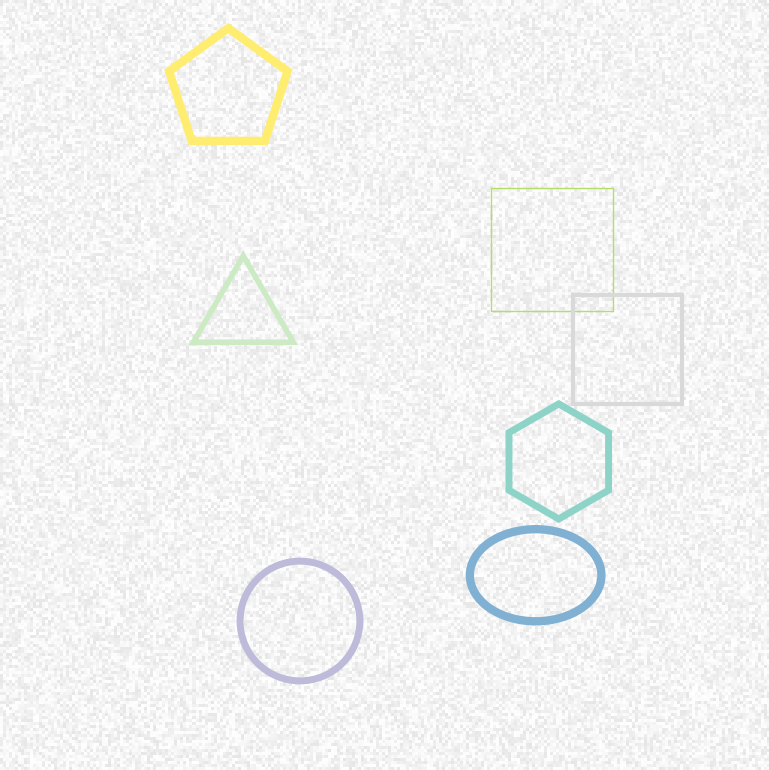[{"shape": "hexagon", "thickness": 2.5, "radius": 0.37, "center": [0.726, 0.401]}, {"shape": "circle", "thickness": 2.5, "radius": 0.39, "center": [0.39, 0.194]}, {"shape": "oval", "thickness": 3, "radius": 0.43, "center": [0.696, 0.253]}, {"shape": "square", "thickness": 0.5, "radius": 0.4, "center": [0.717, 0.676]}, {"shape": "square", "thickness": 1.5, "radius": 0.35, "center": [0.815, 0.546]}, {"shape": "triangle", "thickness": 2, "radius": 0.37, "center": [0.316, 0.593]}, {"shape": "pentagon", "thickness": 3, "radius": 0.4, "center": [0.297, 0.882]}]